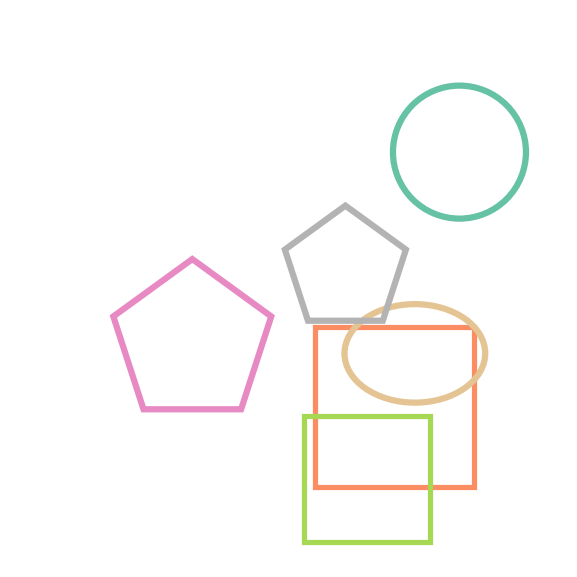[{"shape": "circle", "thickness": 3, "radius": 0.58, "center": [0.796, 0.736]}, {"shape": "square", "thickness": 2.5, "radius": 0.69, "center": [0.683, 0.295]}, {"shape": "pentagon", "thickness": 3, "radius": 0.72, "center": [0.333, 0.407]}, {"shape": "square", "thickness": 2.5, "radius": 0.55, "center": [0.635, 0.169]}, {"shape": "oval", "thickness": 3, "radius": 0.61, "center": [0.718, 0.387]}, {"shape": "pentagon", "thickness": 3, "radius": 0.55, "center": [0.598, 0.533]}]